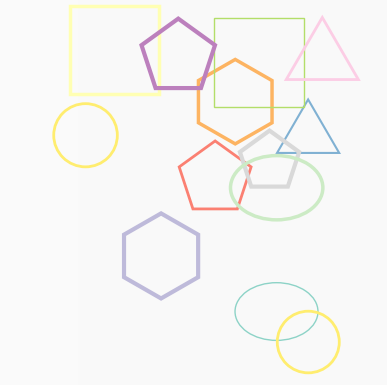[{"shape": "oval", "thickness": 1, "radius": 0.54, "center": [0.714, 0.191]}, {"shape": "square", "thickness": 2.5, "radius": 0.57, "center": [0.295, 0.871]}, {"shape": "hexagon", "thickness": 3, "radius": 0.55, "center": [0.416, 0.335]}, {"shape": "pentagon", "thickness": 2, "radius": 0.49, "center": [0.555, 0.536]}, {"shape": "triangle", "thickness": 1.5, "radius": 0.46, "center": [0.795, 0.649]}, {"shape": "hexagon", "thickness": 2.5, "radius": 0.55, "center": [0.607, 0.736]}, {"shape": "square", "thickness": 1, "radius": 0.58, "center": [0.669, 0.837]}, {"shape": "triangle", "thickness": 2, "radius": 0.54, "center": [0.832, 0.847]}, {"shape": "pentagon", "thickness": 3, "radius": 0.4, "center": [0.696, 0.58]}, {"shape": "pentagon", "thickness": 3, "radius": 0.5, "center": [0.46, 0.852]}, {"shape": "oval", "thickness": 2.5, "radius": 0.6, "center": [0.714, 0.512]}, {"shape": "circle", "thickness": 2, "radius": 0.41, "center": [0.221, 0.649]}, {"shape": "circle", "thickness": 2, "radius": 0.4, "center": [0.796, 0.112]}]